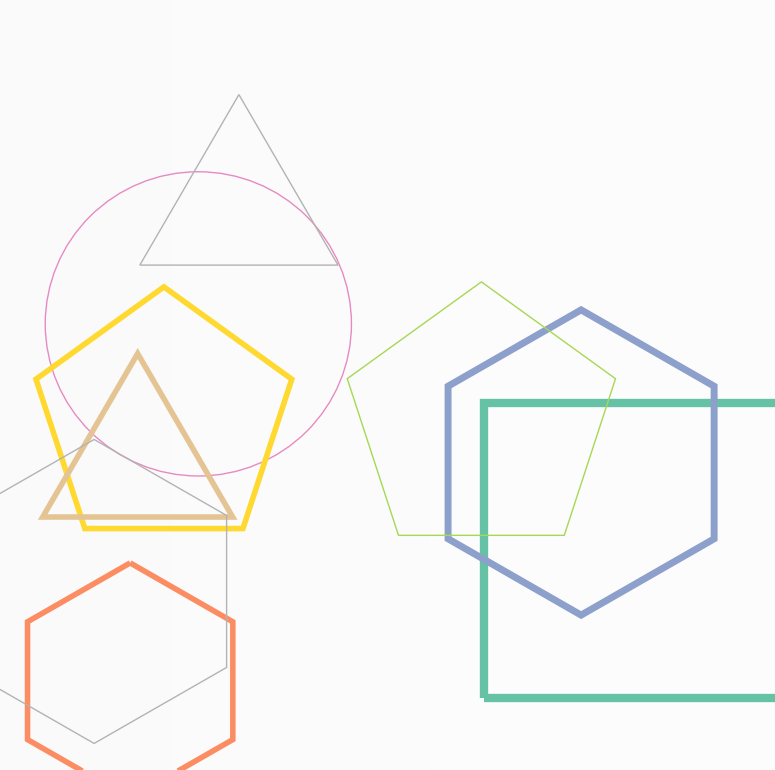[{"shape": "square", "thickness": 3, "radius": 0.96, "center": [0.816, 0.285]}, {"shape": "hexagon", "thickness": 2, "radius": 0.76, "center": [0.168, 0.116]}, {"shape": "hexagon", "thickness": 2.5, "radius": 0.99, "center": [0.75, 0.399]}, {"shape": "circle", "thickness": 0.5, "radius": 0.99, "center": [0.256, 0.579]}, {"shape": "pentagon", "thickness": 0.5, "radius": 0.91, "center": [0.621, 0.452]}, {"shape": "pentagon", "thickness": 2, "radius": 0.87, "center": [0.211, 0.454]}, {"shape": "triangle", "thickness": 2, "radius": 0.71, "center": [0.178, 0.399]}, {"shape": "hexagon", "thickness": 0.5, "radius": 0.99, "center": [0.121, 0.232]}, {"shape": "triangle", "thickness": 0.5, "radius": 0.74, "center": [0.308, 0.73]}]